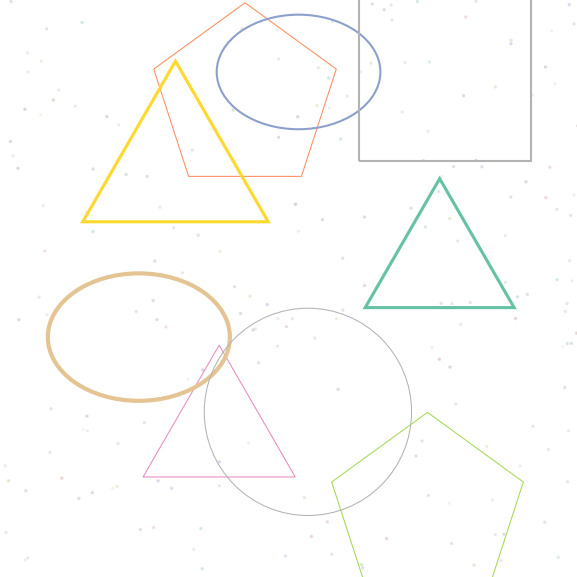[{"shape": "triangle", "thickness": 1.5, "radius": 0.74, "center": [0.761, 0.541]}, {"shape": "pentagon", "thickness": 0.5, "radius": 0.83, "center": [0.424, 0.828]}, {"shape": "oval", "thickness": 1, "radius": 0.71, "center": [0.517, 0.875]}, {"shape": "triangle", "thickness": 0.5, "radius": 0.76, "center": [0.379, 0.249]}, {"shape": "pentagon", "thickness": 0.5, "radius": 0.87, "center": [0.74, 0.111]}, {"shape": "triangle", "thickness": 1.5, "radius": 0.93, "center": [0.304, 0.708]}, {"shape": "oval", "thickness": 2, "radius": 0.79, "center": [0.24, 0.415]}, {"shape": "square", "thickness": 1, "radius": 0.75, "center": [0.771, 0.87]}, {"shape": "circle", "thickness": 0.5, "radius": 0.9, "center": [0.533, 0.286]}]